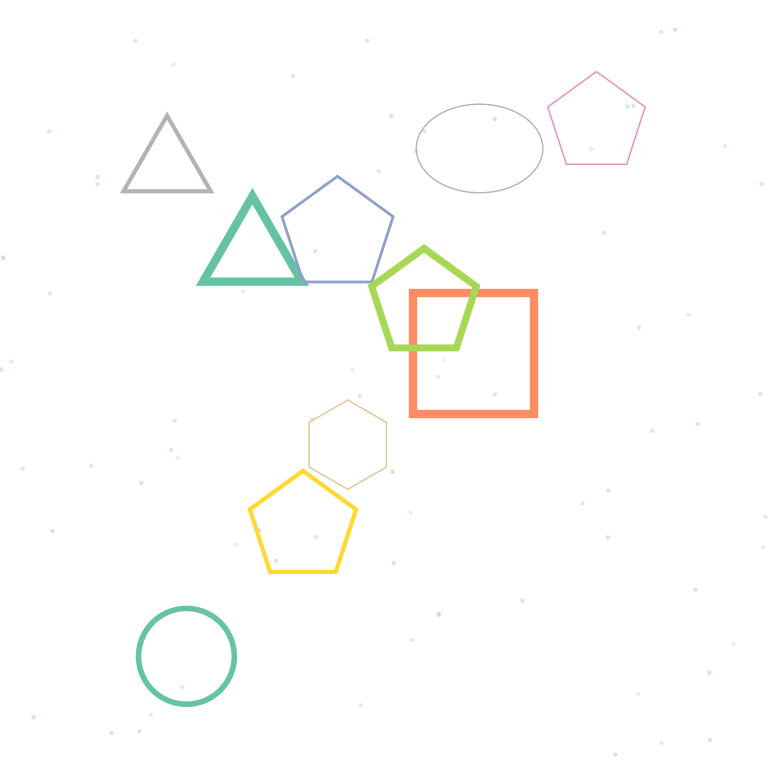[{"shape": "triangle", "thickness": 3, "radius": 0.37, "center": [0.328, 0.671]}, {"shape": "circle", "thickness": 2, "radius": 0.31, "center": [0.242, 0.148]}, {"shape": "square", "thickness": 3, "radius": 0.39, "center": [0.614, 0.541]}, {"shape": "pentagon", "thickness": 1, "radius": 0.38, "center": [0.438, 0.695]}, {"shape": "pentagon", "thickness": 0.5, "radius": 0.33, "center": [0.775, 0.84]}, {"shape": "pentagon", "thickness": 2.5, "radius": 0.36, "center": [0.551, 0.606]}, {"shape": "pentagon", "thickness": 1.5, "radius": 0.36, "center": [0.393, 0.316]}, {"shape": "hexagon", "thickness": 0.5, "radius": 0.29, "center": [0.452, 0.422]}, {"shape": "triangle", "thickness": 1.5, "radius": 0.33, "center": [0.217, 0.784]}, {"shape": "oval", "thickness": 0.5, "radius": 0.41, "center": [0.623, 0.807]}]